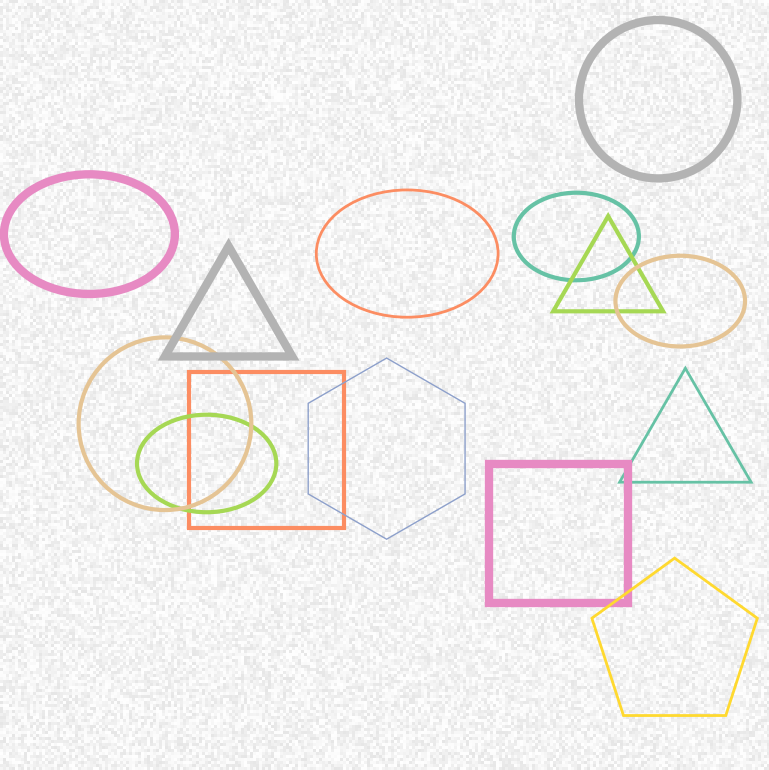[{"shape": "oval", "thickness": 1.5, "radius": 0.41, "center": [0.749, 0.693]}, {"shape": "triangle", "thickness": 1, "radius": 0.49, "center": [0.89, 0.423]}, {"shape": "square", "thickness": 1.5, "radius": 0.5, "center": [0.346, 0.416]}, {"shape": "oval", "thickness": 1, "radius": 0.59, "center": [0.529, 0.671]}, {"shape": "hexagon", "thickness": 0.5, "radius": 0.59, "center": [0.502, 0.417]}, {"shape": "oval", "thickness": 3, "radius": 0.56, "center": [0.116, 0.696]}, {"shape": "square", "thickness": 3, "radius": 0.45, "center": [0.725, 0.307]}, {"shape": "oval", "thickness": 1.5, "radius": 0.45, "center": [0.268, 0.398]}, {"shape": "triangle", "thickness": 1.5, "radius": 0.41, "center": [0.79, 0.637]}, {"shape": "pentagon", "thickness": 1, "radius": 0.56, "center": [0.876, 0.162]}, {"shape": "oval", "thickness": 1.5, "radius": 0.42, "center": [0.883, 0.609]}, {"shape": "circle", "thickness": 1.5, "radius": 0.56, "center": [0.214, 0.45]}, {"shape": "circle", "thickness": 3, "radius": 0.51, "center": [0.855, 0.871]}, {"shape": "triangle", "thickness": 3, "radius": 0.48, "center": [0.297, 0.585]}]